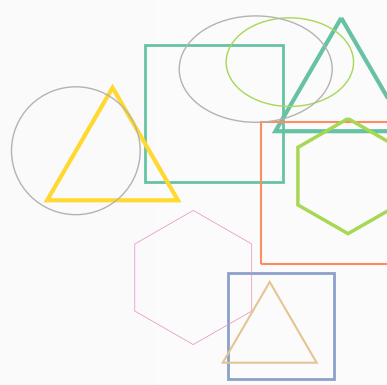[{"shape": "square", "thickness": 2, "radius": 0.89, "center": [0.551, 0.706]}, {"shape": "triangle", "thickness": 3, "radius": 0.98, "center": [0.881, 0.757]}, {"shape": "square", "thickness": 1.5, "radius": 0.92, "center": [0.858, 0.5]}, {"shape": "square", "thickness": 2, "radius": 0.69, "center": [0.725, 0.153]}, {"shape": "hexagon", "thickness": 0.5, "radius": 0.87, "center": [0.499, 0.279]}, {"shape": "oval", "thickness": 1, "radius": 0.82, "center": [0.748, 0.839]}, {"shape": "hexagon", "thickness": 2.5, "radius": 0.75, "center": [0.898, 0.543]}, {"shape": "triangle", "thickness": 3, "radius": 0.97, "center": [0.291, 0.577]}, {"shape": "triangle", "thickness": 1.5, "radius": 0.7, "center": [0.696, 0.128]}, {"shape": "circle", "thickness": 1, "radius": 0.83, "center": [0.196, 0.608]}, {"shape": "oval", "thickness": 1, "radius": 0.99, "center": [0.66, 0.82]}]